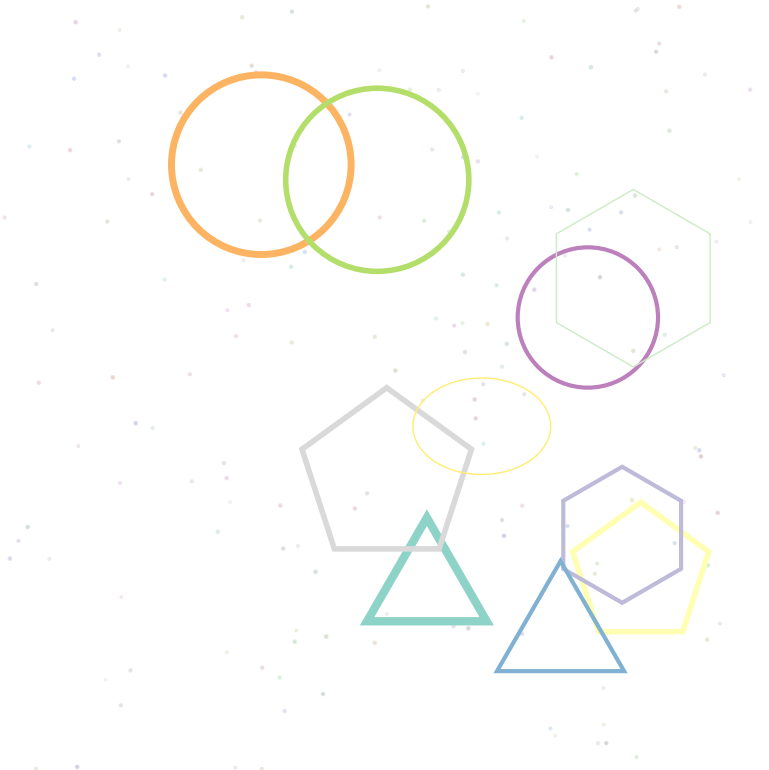[{"shape": "triangle", "thickness": 3, "radius": 0.45, "center": [0.554, 0.238]}, {"shape": "pentagon", "thickness": 2, "radius": 0.46, "center": [0.832, 0.255]}, {"shape": "hexagon", "thickness": 1.5, "radius": 0.44, "center": [0.808, 0.305]}, {"shape": "triangle", "thickness": 1.5, "radius": 0.48, "center": [0.728, 0.176]}, {"shape": "circle", "thickness": 2.5, "radius": 0.58, "center": [0.339, 0.786]}, {"shape": "circle", "thickness": 2, "radius": 0.59, "center": [0.49, 0.767]}, {"shape": "pentagon", "thickness": 2, "radius": 0.58, "center": [0.502, 0.381]}, {"shape": "circle", "thickness": 1.5, "radius": 0.46, "center": [0.763, 0.588]}, {"shape": "hexagon", "thickness": 0.5, "radius": 0.58, "center": [0.822, 0.639]}, {"shape": "oval", "thickness": 0.5, "radius": 0.45, "center": [0.626, 0.446]}]